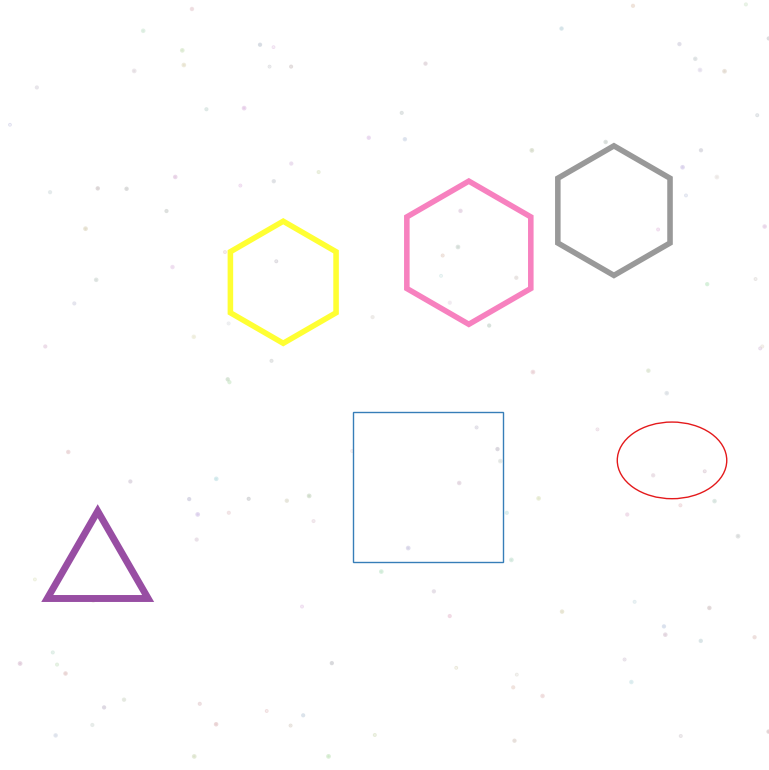[{"shape": "oval", "thickness": 0.5, "radius": 0.36, "center": [0.873, 0.402]}, {"shape": "square", "thickness": 0.5, "radius": 0.49, "center": [0.556, 0.368]}, {"shape": "triangle", "thickness": 2.5, "radius": 0.38, "center": [0.127, 0.261]}, {"shape": "hexagon", "thickness": 2, "radius": 0.4, "center": [0.368, 0.633]}, {"shape": "hexagon", "thickness": 2, "radius": 0.46, "center": [0.609, 0.672]}, {"shape": "hexagon", "thickness": 2, "radius": 0.42, "center": [0.797, 0.726]}]